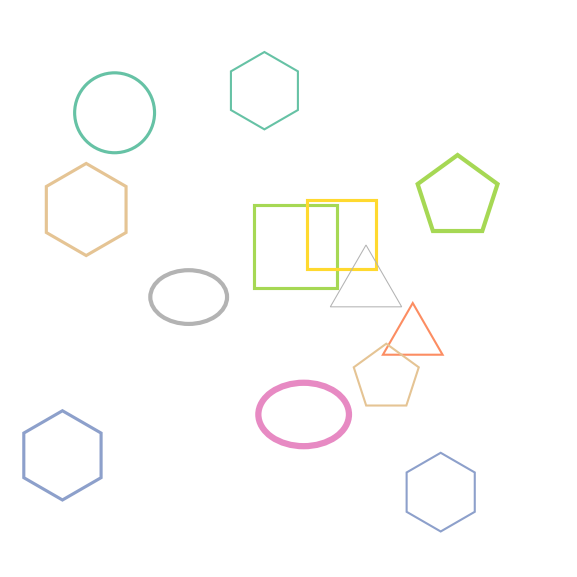[{"shape": "circle", "thickness": 1.5, "radius": 0.35, "center": [0.198, 0.804]}, {"shape": "hexagon", "thickness": 1, "radius": 0.33, "center": [0.458, 0.842]}, {"shape": "triangle", "thickness": 1, "radius": 0.3, "center": [0.715, 0.415]}, {"shape": "hexagon", "thickness": 1.5, "radius": 0.39, "center": [0.108, 0.211]}, {"shape": "hexagon", "thickness": 1, "radius": 0.34, "center": [0.763, 0.147]}, {"shape": "oval", "thickness": 3, "radius": 0.39, "center": [0.526, 0.281]}, {"shape": "square", "thickness": 1.5, "radius": 0.36, "center": [0.512, 0.572]}, {"shape": "pentagon", "thickness": 2, "radius": 0.36, "center": [0.792, 0.658]}, {"shape": "square", "thickness": 1.5, "radius": 0.3, "center": [0.592, 0.593]}, {"shape": "hexagon", "thickness": 1.5, "radius": 0.4, "center": [0.149, 0.636]}, {"shape": "pentagon", "thickness": 1, "radius": 0.3, "center": [0.669, 0.345]}, {"shape": "triangle", "thickness": 0.5, "radius": 0.36, "center": [0.634, 0.504]}, {"shape": "oval", "thickness": 2, "radius": 0.33, "center": [0.327, 0.485]}]